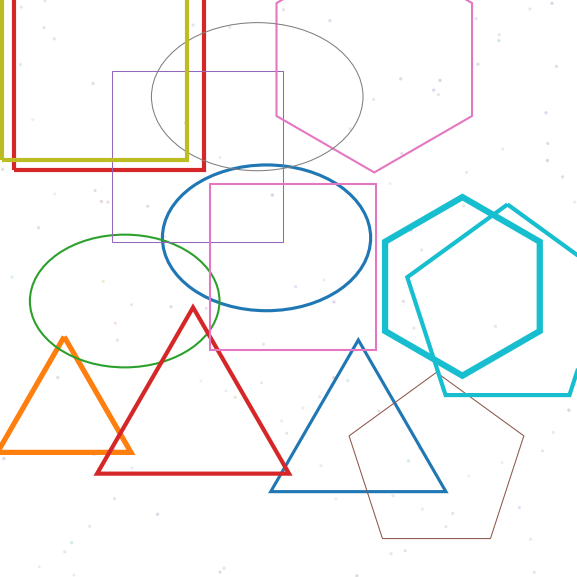[{"shape": "oval", "thickness": 1.5, "radius": 0.9, "center": [0.462, 0.587]}, {"shape": "triangle", "thickness": 1.5, "radius": 0.88, "center": [0.62, 0.235]}, {"shape": "triangle", "thickness": 2.5, "radius": 0.67, "center": [0.111, 0.283]}, {"shape": "oval", "thickness": 1, "radius": 0.82, "center": [0.216, 0.478]}, {"shape": "triangle", "thickness": 2, "radius": 0.96, "center": [0.334, 0.275]}, {"shape": "square", "thickness": 2, "radius": 0.82, "center": [0.188, 0.869]}, {"shape": "square", "thickness": 0.5, "radius": 0.74, "center": [0.343, 0.728]}, {"shape": "pentagon", "thickness": 0.5, "radius": 0.8, "center": [0.756, 0.195]}, {"shape": "hexagon", "thickness": 1, "radius": 0.98, "center": [0.648, 0.896]}, {"shape": "square", "thickness": 1, "radius": 0.72, "center": [0.508, 0.537]}, {"shape": "oval", "thickness": 0.5, "radius": 0.92, "center": [0.445, 0.832]}, {"shape": "square", "thickness": 2, "radius": 0.8, "center": [0.164, 0.882]}, {"shape": "pentagon", "thickness": 2, "radius": 0.91, "center": [0.879, 0.463]}, {"shape": "hexagon", "thickness": 3, "radius": 0.77, "center": [0.801, 0.503]}]